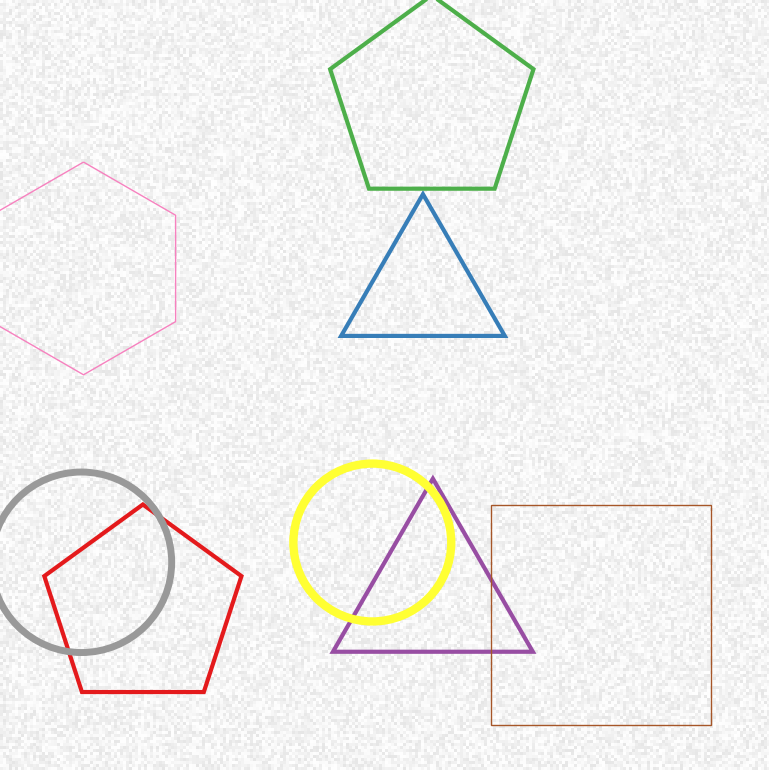[{"shape": "pentagon", "thickness": 1.5, "radius": 0.67, "center": [0.186, 0.21]}, {"shape": "triangle", "thickness": 1.5, "radius": 0.61, "center": [0.549, 0.625]}, {"shape": "pentagon", "thickness": 1.5, "radius": 0.69, "center": [0.561, 0.867]}, {"shape": "triangle", "thickness": 1.5, "radius": 0.75, "center": [0.562, 0.229]}, {"shape": "circle", "thickness": 3, "radius": 0.51, "center": [0.484, 0.295]}, {"shape": "square", "thickness": 0.5, "radius": 0.71, "center": [0.78, 0.202]}, {"shape": "hexagon", "thickness": 0.5, "radius": 0.69, "center": [0.108, 0.651]}, {"shape": "circle", "thickness": 2.5, "radius": 0.59, "center": [0.106, 0.27]}]